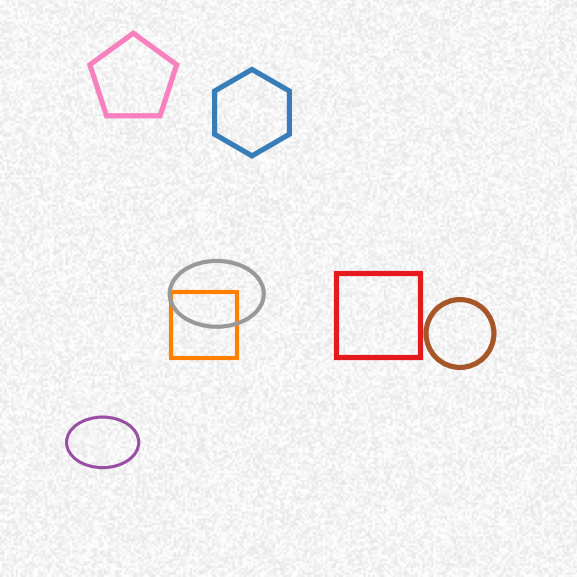[{"shape": "square", "thickness": 2.5, "radius": 0.36, "center": [0.654, 0.454]}, {"shape": "hexagon", "thickness": 2.5, "radius": 0.37, "center": [0.436, 0.804]}, {"shape": "oval", "thickness": 1.5, "radius": 0.31, "center": [0.178, 0.233]}, {"shape": "square", "thickness": 2, "radius": 0.29, "center": [0.354, 0.436]}, {"shape": "circle", "thickness": 2.5, "radius": 0.29, "center": [0.796, 0.422]}, {"shape": "pentagon", "thickness": 2.5, "radius": 0.4, "center": [0.231, 0.863]}, {"shape": "oval", "thickness": 2, "radius": 0.41, "center": [0.375, 0.49]}]